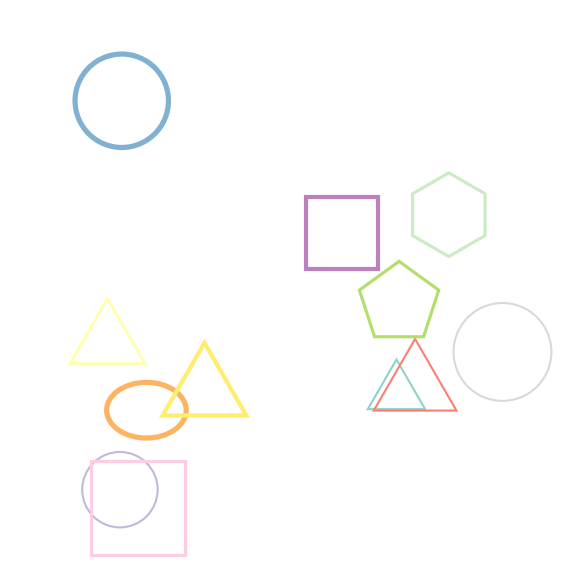[{"shape": "triangle", "thickness": 1, "radius": 0.29, "center": [0.687, 0.319]}, {"shape": "triangle", "thickness": 1.5, "radius": 0.38, "center": [0.186, 0.407]}, {"shape": "circle", "thickness": 1, "radius": 0.33, "center": [0.208, 0.151]}, {"shape": "triangle", "thickness": 1, "radius": 0.41, "center": [0.719, 0.33]}, {"shape": "circle", "thickness": 2.5, "radius": 0.4, "center": [0.211, 0.825]}, {"shape": "oval", "thickness": 2.5, "radius": 0.34, "center": [0.254, 0.289]}, {"shape": "pentagon", "thickness": 1.5, "radius": 0.36, "center": [0.691, 0.474]}, {"shape": "square", "thickness": 1.5, "radius": 0.41, "center": [0.239, 0.12]}, {"shape": "circle", "thickness": 1, "radius": 0.42, "center": [0.87, 0.39]}, {"shape": "square", "thickness": 2, "radius": 0.31, "center": [0.592, 0.596]}, {"shape": "hexagon", "thickness": 1.5, "radius": 0.36, "center": [0.777, 0.627]}, {"shape": "triangle", "thickness": 2, "radius": 0.42, "center": [0.354, 0.322]}]